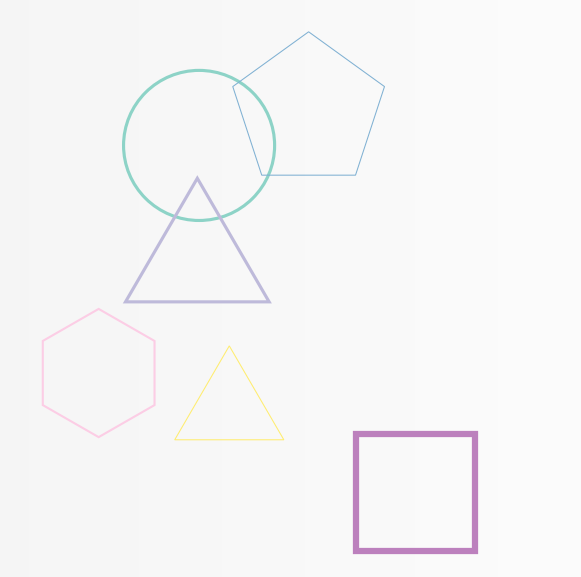[{"shape": "circle", "thickness": 1.5, "radius": 0.65, "center": [0.343, 0.747]}, {"shape": "triangle", "thickness": 1.5, "radius": 0.71, "center": [0.339, 0.548]}, {"shape": "pentagon", "thickness": 0.5, "radius": 0.69, "center": [0.531, 0.807]}, {"shape": "hexagon", "thickness": 1, "radius": 0.56, "center": [0.17, 0.353]}, {"shape": "square", "thickness": 3, "radius": 0.51, "center": [0.715, 0.146]}, {"shape": "triangle", "thickness": 0.5, "radius": 0.54, "center": [0.394, 0.292]}]